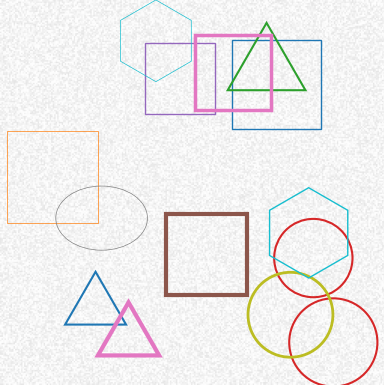[{"shape": "triangle", "thickness": 1.5, "radius": 0.46, "center": [0.248, 0.203]}, {"shape": "square", "thickness": 1, "radius": 0.58, "center": [0.719, 0.781]}, {"shape": "square", "thickness": 0.5, "radius": 0.59, "center": [0.136, 0.54]}, {"shape": "triangle", "thickness": 1.5, "radius": 0.58, "center": [0.692, 0.824]}, {"shape": "circle", "thickness": 1.5, "radius": 0.51, "center": [0.814, 0.33]}, {"shape": "circle", "thickness": 1.5, "radius": 0.57, "center": [0.866, 0.111]}, {"shape": "square", "thickness": 1, "radius": 0.46, "center": [0.467, 0.796]}, {"shape": "square", "thickness": 3, "radius": 0.52, "center": [0.537, 0.339]}, {"shape": "triangle", "thickness": 3, "radius": 0.46, "center": [0.334, 0.123]}, {"shape": "square", "thickness": 2.5, "radius": 0.49, "center": [0.605, 0.812]}, {"shape": "oval", "thickness": 0.5, "radius": 0.6, "center": [0.264, 0.433]}, {"shape": "circle", "thickness": 2, "radius": 0.55, "center": [0.754, 0.182]}, {"shape": "hexagon", "thickness": 0.5, "radius": 0.53, "center": [0.405, 0.894]}, {"shape": "hexagon", "thickness": 1, "radius": 0.59, "center": [0.802, 0.395]}]